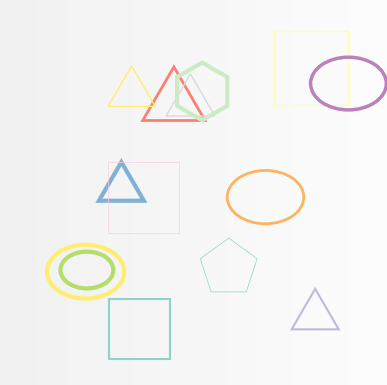[{"shape": "square", "thickness": 1.5, "radius": 0.39, "center": [0.36, 0.146]}, {"shape": "pentagon", "thickness": 0.5, "radius": 0.39, "center": [0.59, 0.304]}, {"shape": "square", "thickness": 1, "radius": 0.48, "center": [0.803, 0.824]}, {"shape": "triangle", "thickness": 1.5, "radius": 0.35, "center": [0.813, 0.18]}, {"shape": "triangle", "thickness": 2, "radius": 0.46, "center": [0.449, 0.733]}, {"shape": "triangle", "thickness": 3, "radius": 0.33, "center": [0.313, 0.512]}, {"shape": "oval", "thickness": 2, "radius": 0.49, "center": [0.685, 0.488]}, {"shape": "oval", "thickness": 3, "radius": 0.34, "center": [0.224, 0.299]}, {"shape": "square", "thickness": 0.5, "radius": 0.46, "center": [0.37, 0.486]}, {"shape": "triangle", "thickness": 1, "radius": 0.36, "center": [0.491, 0.735]}, {"shape": "oval", "thickness": 2.5, "radius": 0.49, "center": [0.899, 0.783]}, {"shape": "hexagon", "thickness": 3, "radius": 0.37, "center": [0.522, 0.763]}, {"shape": "oval", "thickness": 3, "radius": 0.5, "center": [0.221, 0.294]}, {"shape": "triangle", "thickness": 1, "radius": 0.35, "center": [0.34, 0.759]}]